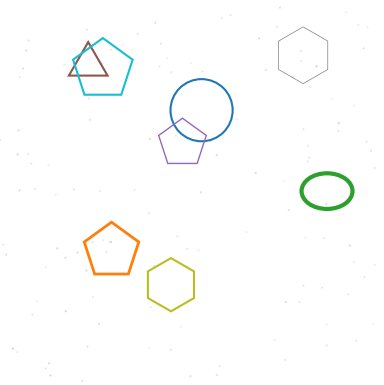[{"shape": "circle", "thickness": 1.5, "radius": 0.4, "center": [0.524, 0.714]}, {"shape": "pentagon", "thickness": 2, "radius": 0.37, "center": [0.29, 0.348]}, {"shape": "oval", "thickness": 3, "radius": 0.33, "center": [0.849, 0.504]}, {"shape": "pentagon", "thickness": 1, "radius": 0.32, "center": [0.474, 0.628]}, {"shape": "triangle", "thickness": 1.5, "radius": 0.29, "center": [0.229, 0.833]}, {"shape": "hexagon", "thickness": 0.5, "radius": 0.37, "center": [0.787, 0.856]}, {"shape": "hexagon", "thickness": 1.5, "radius": 0.35, "center": [0.444, 0.26]}, {"shape": "pentagon", "thickness": 1.5, "radius": 0.41, "center": [0.267, 0.82]}]